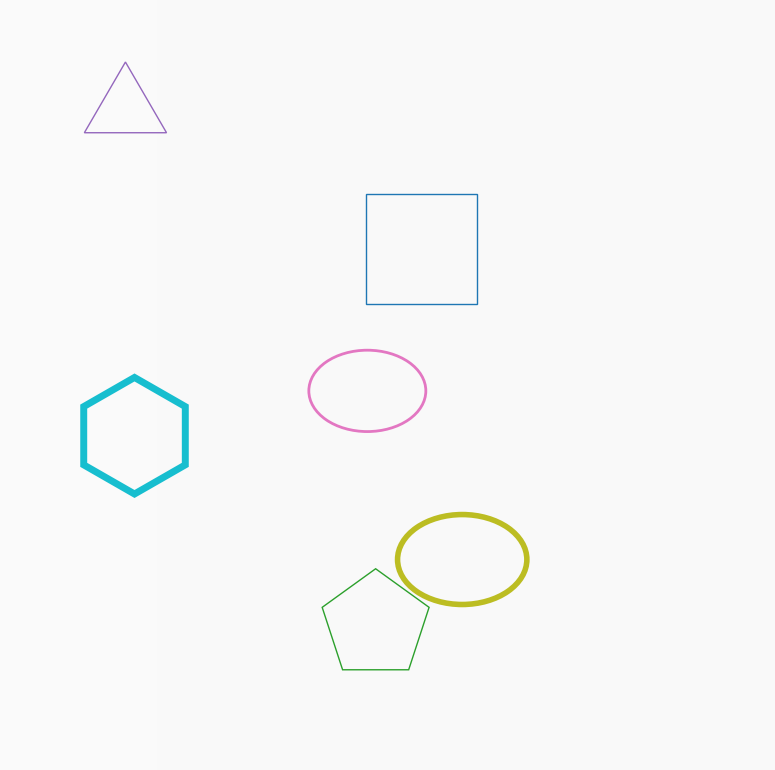[{"shape": "square", "thickness": 0.5, "radius": 0.36, "center": [0.544, 0.677]}, {"shape": "pentagon", "thickness": 0.5, "radius": 0.36, "center": [0.485, 0.189]}, {"shape": "triangle", "thickness": 0.5, "radius": 0.31, "center": [0.162, 0.858]}, {"shape": "oval", "thickness": 1, "radius": 0.38, "center": [0.474, 0.492]}, {"shape": "oval", "thickness": 2, "radius": 0.42, "center": [0.596, 0.273]}, {"shape": "hexagon", "thickness": 2.5, "radius": 0.38, "center": [0.174, 0.434]}]